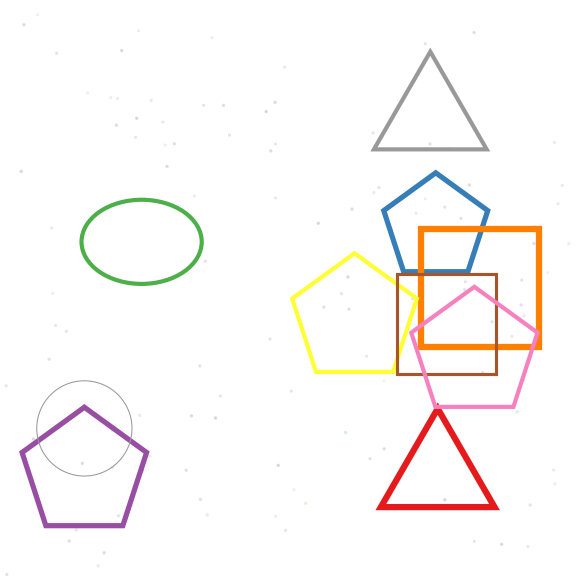[{"shape": "triangle", "thickness": 3, "radius": 0.57, "center": [0.758, 0.178]}, {"shape": "pentagon", "thickness": 2.5, "radius": 0.47, "center": [0.755, 0.605]}, {"shape": "oval", "thickness": 2, "radius": 0.52, "center": [0.245, 0.58]}, {"shape": "pentagon", "thickness": 2.5, "radius": 0.57, "center": [0.146, 0.181]}, {"shape": "square", "thickness": 3, "radius": 0.51, "center": [0.831, 0.5]}, {"shape": "pentagon", "thickness": 2, "radius": 0.57, "center": [0.614, 0.447]}, {"shape": "square", "thickness": 1.5, "radius": 0.43, "center": [0.774, 0.438]}, {"shape": "pentagon", "thickness": 2, "radius": 0.57, "center": [0.821, 0.388]}, {"shape": "circle", "thickness": 0.5, "radius": 0.41, "center": [0.146, 0.257]}, {"shape": "triangle", "thickness": 2, "radius": 0.56, "center": [0.745, 0.797]}]